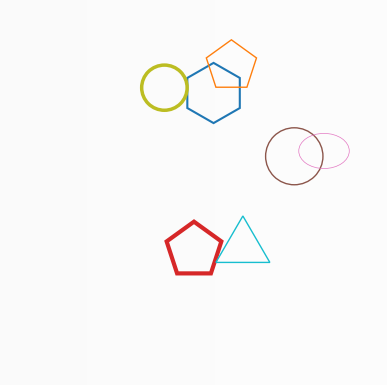[{"shape": "hexagon", "thickness": 1.5, "radius": 0.39, "center": [0.551, 0.758]}, {"shape": "pentagon", "thickness": 1, "radius": 0.34, "center": [0.597, 0.829]}, {"shape": "pentagon", "thickness": 3, "radius": 0.37, "center": [0.501, 0.35]}, {"shape": "circle", "thickness": 1, "radius": 0.37, "center": [0.759, 0.594]}, {"shape": "oval", "thickness": 0.5, "radius": 0.33, "center": [0.836, 0.608]}, {"shape": "circle", "thickness": 2.5, "radius": 0.29, "center": [0.424, 0.772]}, {"shape": "triangle", "thickness": 1, "radius": 0.4, "center": [0.627, 0.359]}]